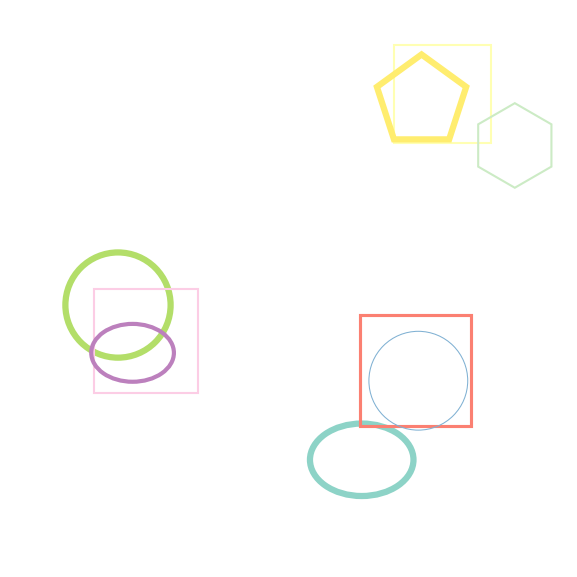[{"shape": "oval", "thickness": 3, "radius": 0.45, "center": [0.626, 0.203]}, {"shape": "square", "thickness": 1, "radius": 0.42, "center": [0.766, 0.836]}, {"shape": "square", "thickness": 1.5, "radius": 0.48, "center": [0.72, 0.357]}, {"shape": "circle", "thickness": 0.5, "radius": 0.43, "center": [0.724, 0.34]}, {"shape": "circle", "thickness": 3, "radius": 0.46, "center": [0.204, 0.471]}, {"shape": "square", "thickness": 1, "radius": 0.45, "center": [0.252, 0.409]}, {"shape": "oval", "thickness": 2, "radius": 0.36, "center": [0.23, 0.388]}, {"shape": "hexagon", "thickness": 1, "radius": 0.37, "center": [0.891, 0.747]}, {"shape": "pentagon", "thickness": 3, "radius": 0.41, "center": [0.73, 0.824]}]